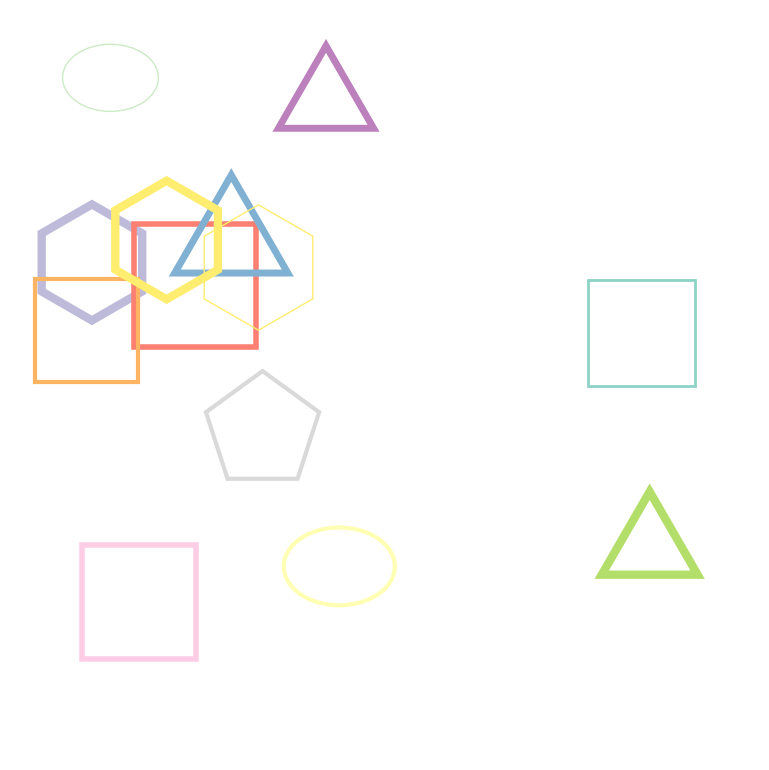[{"shape": "square", "thickness": 1, "radius": 0.34, "center": [0.833, 0.568]}, {"shape": "oval", "thickness": 1.5, "radius": 0.36, "center": [0.441, 0.264]}, {"shape": "hexagon", "thickness": 3, "radius": 0.38, "center": [0.119, 0.659]}, {"shape": "square", "thickness": 2, "radius": 0.4, "center": [0.253, 0.629]}, {"shape": "triangle", "thickness": 2.5, "radius": 0.42, "center": [0.3, 0.688]}, {"shape": "square", "thickness": 1.5, "radius": 0.33, "center": [0.112, 0.571]}, {"shape": "triangle", "thickness": 3, "radius": 0.36, "center": [0.844, 0.29]}, {"shape": "square", "thickness": 2, "radius": 0.37, "center": [0.181, 0.218]}, {"shape": "pentagon", "thickness": 1.5, "radius": 0.39, "center": [0.341, 0.441]}, {"shape": "triangle", "thickness": 2.5, "radius": 0.36, "center": [0.423, 0.869]}, {"shape": "oval", "thickness": 0.5, "radius": 0.31, "center": [0.143, 0.899]}, {"shape": "hexagon", "thickness": 0.5, "radius": 0.41, "center": [0.336, 0.653]}, {"shape": "hexagon", "thickness": 3, "radius": 0.38, "center": [0.216, 0.688]}]